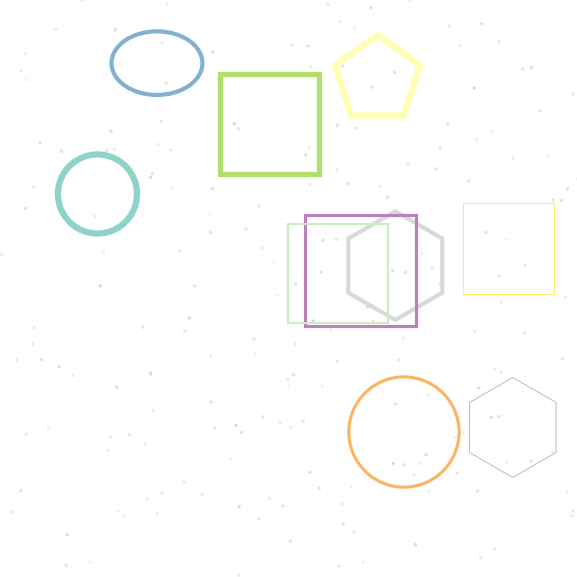[{"shape": "circle", "thickness": 3, "radius": 0.34, "center": [0.169, 0.663]}, {"shape": "pentagon", "thickness": 3, "radius": 0.39, "center": [0.654, 0.862]}, {"shape": "hexagon", "thickness": 0.5, "radius": 0.43, "center": [0.888, 0.259]}, {"shape": "oval", "thickness": 2, "radius": 0.39, "center": [0.272, 0.89]}, {"shape": "circle", "thickness": 1.5, "radius": 0.48, "center": [0.699, 0.251]}, {"shape": "square", "thickness": 2.5, "radius": 0.43, "center": [0.467, 0.784]}, {"shape": "hexagon", "thickness": 2, "radius": 0.47, "center": [0.685, 0.539]}, {"shape": "square", "thickness": 1.5, "radius": 0.48, "center": [0.625, 0.53]}, {"shape": "square", "thickness": 1, "radius": 0.43, "center": [0.585, 0.526]}, {"shape": "square", "thickness": 0.5, "radius": 0.39, "center": [0.88, 0.568]}]